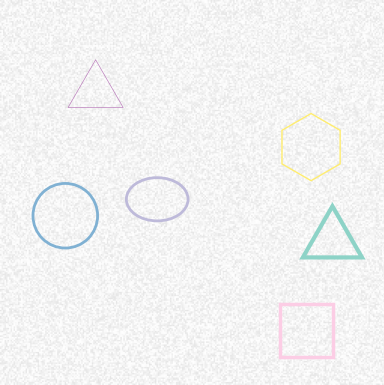[{"shape": "triangle", "thickness": 3, "radius": 0.44, "center": [0.863, 0.376]}, {"shape": "oval", "thickness": 2, "radius": 0.4, "center": [0.408, 0.482]}, {"shape": "circle", "thickness": 2, "radius": 0.42, "center": [0.17, 0.44]}, {"shape": "square", "thickness": 2.5, "radius": 0.34, "center": [0.797, 0.142]}, {"shape": "triangle", "thickness": 0.5, "radius": 0.41, "center": [0.248, 0.762]}, {"shape": "hexagon", "thickness": 1, "radius": 0.44, "center": [0.808, 0.618]}]